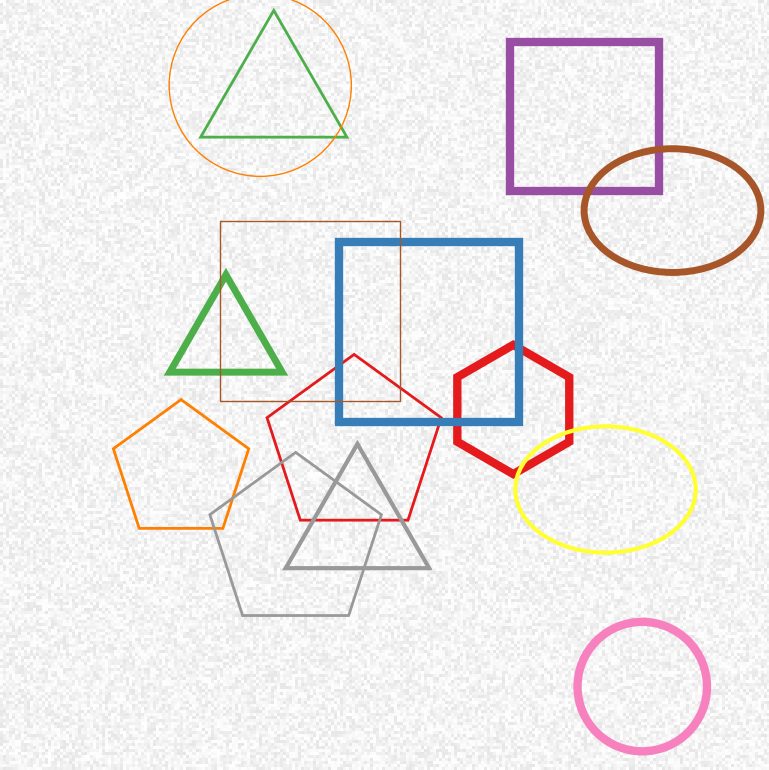[{"shape": "hexagon", "thickness": 3, "radius": 0.42, "center": [0.667, 0.468]}, {"shape": "pentagon", "thickness": 1, "radius": 0.59, "center": [0.46, 0.421]}, {"shape": "square", "thickness": 3, "radius": 0.58, "center": [0.557, 0.569]}, {"shape": "triangle", "thickness": 2.5, "radius": 0.42, "center": [0.293, 0.559]}, {"shape": "triangle", "thickness": 1, "radius": 0.55, "center": [0.356, 0.877]}, {"shape": "square", "thickness": 3, "radius": 0.48, "center": [0.759, 0.849]}, {"shape": "pentagon", "thickness": 1, "radius": 0.46, "center": [0.235, 0.389]}, {"shape": "circle", "thickness": 0.5, "radius": 0.59, "center": [0.338, 0.889]}, {"shape": "oval", "thickness": 1.5, "radius": 0.59, "center": [0.786, 0.364]}, {"shape": "oval", "thickness": 2.5, "radius": 0.57, "center": [0.873, 0.727]}, {"shape": "square", "thickness": 0.5, "radius": 0.58, "center": [0.403, 0.596]}, {"shape": "circle", "thickness": 3, "radius": 0.42, "center": [0.834, 0.108]}, {"shape": "triangle", "thickness": 1.5, "radius": 0.54, "center": [0.464, 0.316]}, {"shape": "pentagon", "thickness": 1, "radius": 0.59, "center": [0.384, 0.295]}]